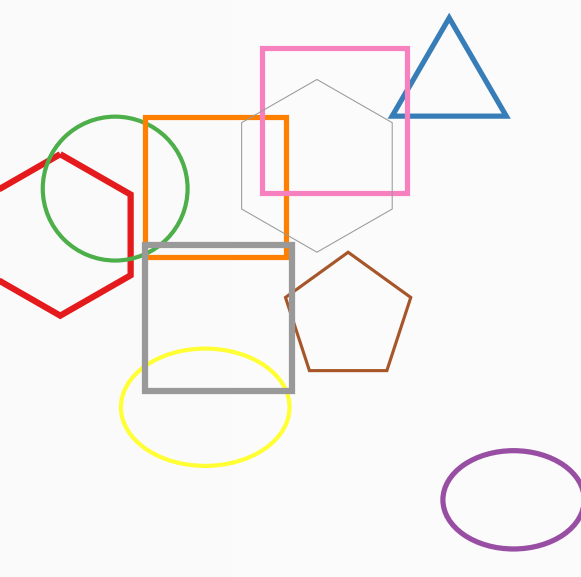[{"shape": "hexagon", "thickness": 3, "radius": 0.7, "center": [0.104, 0.592]}, {"shape": "triangle", "thickness": 2.5, "radius": 0.57, "center": [0.773, 0.855]}, {"shape": "circle", "thickness": 2, "radius": 0.62, "center": [0.198, 0.673]}, {"shape": "oval", "thickness": 2.5, "radius": 0.61, "center": [0.884, 0.134]}, {"shape": "square", "thickness": 2.5, "radius": 0.61, "center": [0.37, 0.675]}, {"shape": "oval", "thickness": 2, "radius": 0.73, "center": [0.353, 0.294]}, {"shape": "pentagon", "thickness": 1.5, "radius": 0.57, "center": [0.599, 0.449]}, {"shape": "square", "thickness": 2.5, "radius": 0.63, "center": [0.576, 0.791]}, {"shape": "square", "thickness": 3, "radius": 0.63, "center": [0.376, 0.449]}, {"shape": "hexagon", "thickness": 0.5, "radius": 0.75, "center": [0.545, 0.712]}]